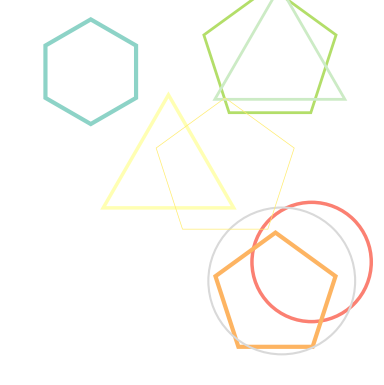[{"shape": "hexagon", "thickness": 3, "radius": 0.68, "center": [0.236, 0.814]}, {"shape": "triangle", "thickness": 2.5, "radius": 0.98, "center": [0.438, 0.558]}, {"shape": "circle", "thickness": 2.5, "radius": 0.77, "center": [0.809, 0.32]}, {"shape": "pentagon", "thickness": 3, "radius": 0.82, "center": [0.716, 0.232]}, {"shape": "pentagon", "thickness": 2, "radius": 0.9, "center": [0.701, 0.853]}, {"shape": "circle", "thickness": 1.5, "radius": 0.95, "center": [0.732, 0.27]}, {"shape": "triangle", "thickness": 2, "radius": 0.97, "center": [0.727, 0.84]}, {"shape": "pentagon", "thickness": 0.5, "radius": 0.94, "center": [0.585, 0.557]}]